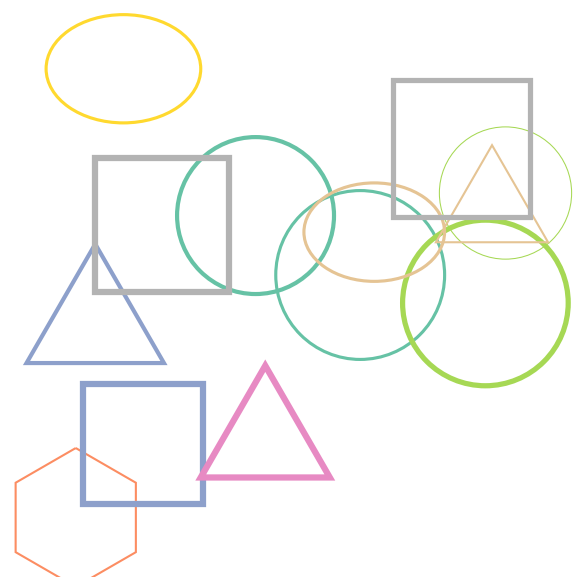[{"shape": "circle", "thickness": 1.5, "radius": 0.73, "center": [0.624, 0.523]}, {"shape": "circle", "thickness": 2, "radius": 0.68, "center": [0.442, 0.626]}, {"shape": "hexagon", "thickness": 1, "radius": 0.6, "center": [0.131, 0.103]}, {"shape": "triangle", "thickness": 2, "radius": 0.69, "center": [0.165, 0.439]}, {"shape": "square", "thickness": 3, "radius": 0.52, "center": [0.247, 0.23]}, {"shape": "triangle", "thickness": 3, "radius": 0.65, "center": [0.459, 0.237]}, {"shape": "circle", "thickness": 0.5, "radius": 0.57, "center": [0.875, 0.665]}, {"shape": "circle", "thickness": 2.5, "radius": 0.72, "center": [0.841, 0.475]}, {"shape": "oval", "thickness": 1.5, "radius": 0.67, "center": [0.214, 0.88]}, {"shape": "oval", "thickness": 1.5, "radius": 0.61, "center": [0.648, 0.597]}, {"shape": "triangle", "thickness": 1, "radius": 0.56, "center": [0.852, 0.636]}, {"shape": "square", "thickness": 3, "radius": 0.58, "center": [0.281, 0.61]}, {"shape": "square", "thickness": 2.5, "radius": 0.59, "center": [0.799, 0.741]}]